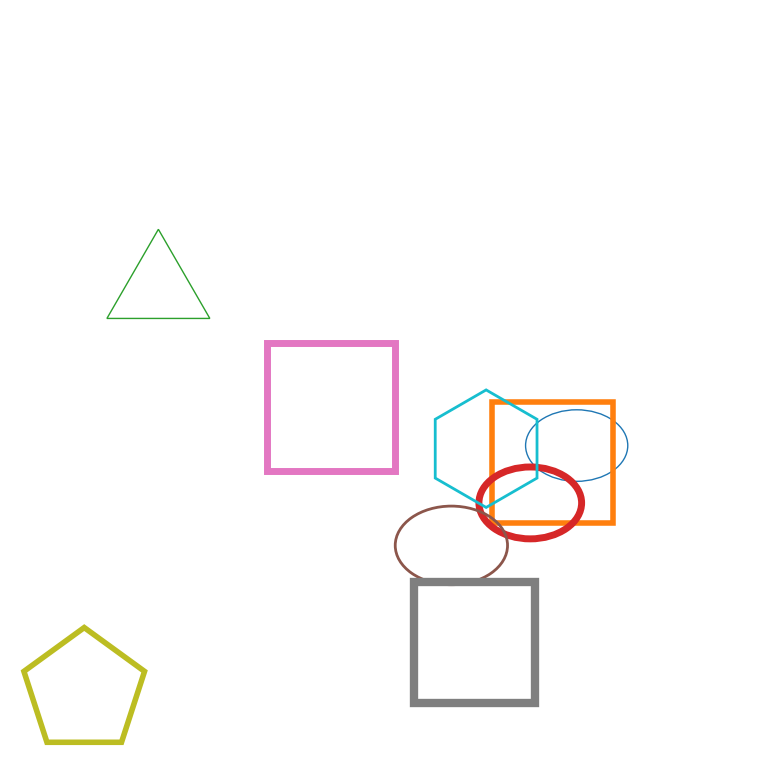[{"shape": "oval", "thickness": 0.5, "radius": 0.33, "center": [0.749, 0.421]}, {"shape": "square", "thickness": 2, "radius": 0.39, "center": [0.718, 0.399]}, {"shape": "triangle", "thickness": 0.5, "radius": 0.39, "center": [0.206, 0.625]}, {"shape": "oval", "thickness": 2.5, "radius": 0.33, "center": [0.689, 0.347]}, {"shape": "oval", "thickness": 1, "radius": 0.36, "center": [0.586, 0.292]}, {"shape": "square", "thickness": 2.5, "radius": 0.42, "center": [0.429, 0.471]}, {"shape": "square", "thickness": 3, "radius": 0.39, "center": [0.616, 0.166]}, {"shape": "pentagon", "thickness": 2, "radius": 0.41, "center": [0.109, 0.103]}, {"shape": "hexagon", "thickness": 1, "radius": 0.38, "center": [0.631, 0.417]}]